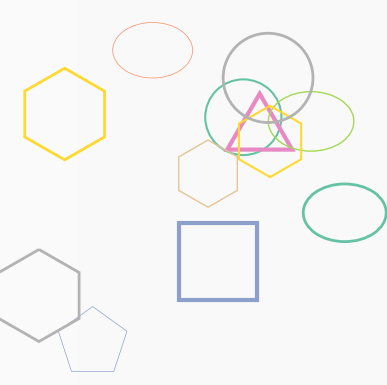[{"shape": "circle", "thickness": 1.5, "radius": 0.49, "center": [0.628, 0.696]}, {"shape": "oval", "thickness": 2, "radius": 0.54, "center": [0.89, 0.447]}, {"shape": "oval", "thickness": 0.5, "radius": 0.52, "center": [0.394, 0.869]}, {"shape": "square", "thickness": 3, "radius": 0.5, "center": [0.562, 0.32]}, {"shape": "pentagon", "thickness": 0.5, "radius": 0.47, "center": [0.239, 0.111]}, {"shape": "triangle", "thickness": 3, "radius": 0.48, "center": [0.67, 0.66]}, {"shape": "oval", "thickness": 1, "radius": 0.55, "center": [0.803, 0.685]}, {"shape": "hexagon", "thickness": 1.5, "radius": 0.46, "center": [0.697, 0.633]}, {"shape": "hexagon", "thickness": 2, "radius": 0.59, "center": [0.167, 0.704]}, {"shape": "hexagon", "thickness": 1, "radius": 0.44, "center": [0.537, 0.549]}, {"shape": "circle", "thickness": 2, "radius": 0.58, "center": [0.692, 0.798]}, {"shape": "hexagon", "thickness": 2, "radius": 0.6, "center": [0.101, 0.232]}]